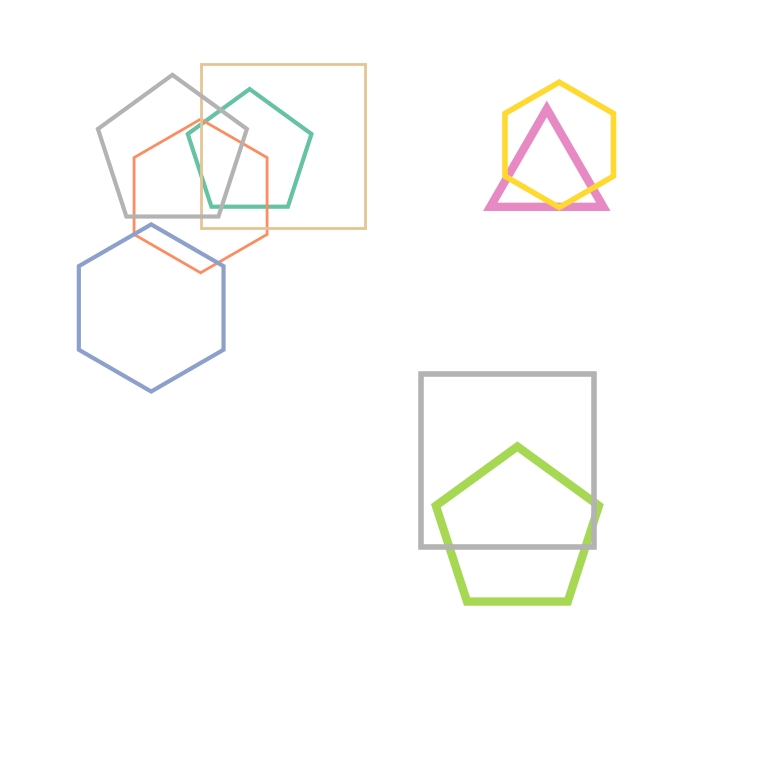[{"shape": "pentagon", "thickness": 1.5, "radius": 0.42, "center": [0.324, 0.8]}, {"shape": "hexagon", "thickness": 1, "radius": 0.5, "center": [0.26, 0.745]}, {"shape": "hexagon", "thickness": 1.5, "radius": 0.54, "center": [0.196, 0.6]}, {"shape": "triangle", "thickness": 3, "radius": 0.42, "center": [0.71, 0.774]}, {"shape": "pentagon", "thickness": 3, "radius": 0.56, "center": [0.672, 0.309]}, {"shape": "hexagon", "thickness": 2, "radius": 0.41, "center": [0.726, 0.812]}, {"shape": "square", "thickness": 1, "radius": 0.53, "center": [0.368, 0.81]}, {"shape": "pentagon", "thickness": 1.5, "radius": 0.51, "center": [0.224, 0.801]}, {"shape": "square", "thickness": 2, "radius": 0.56, "center": [0.659, 0.402]}]